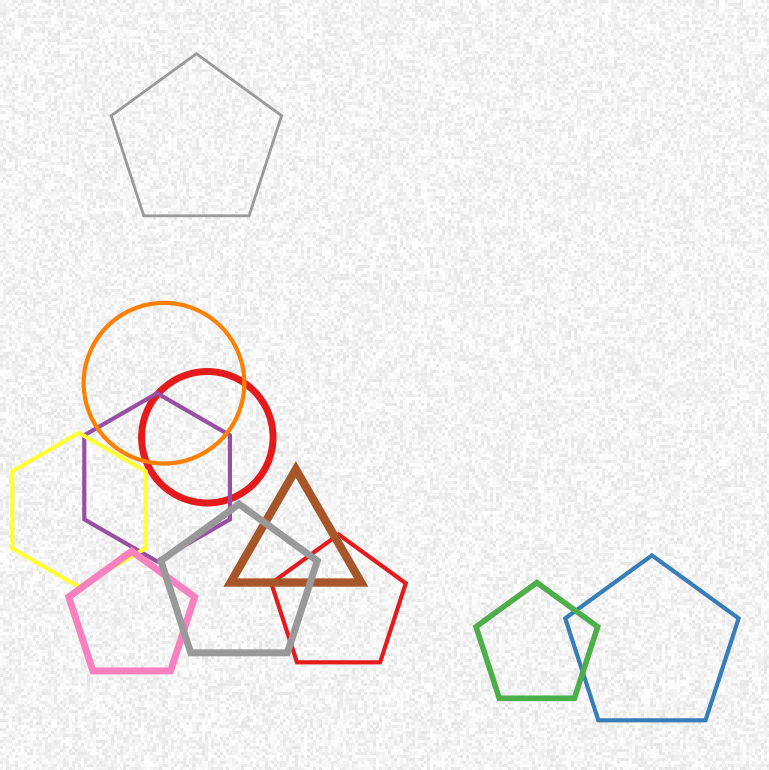[{"shape": "pentagon", "thickness": 1.5, "radius": 0.46, "center": [0.44, 0.214]}, {"shape": "circle", "thickness": 2.5, "radius": 0.43, "center": [0.269, 0.432]}, {"shape": "pentagon", "thickness": 1.5, "radius": 0.59, "center": [0.847, 0.16]}, {"shape": "pentagon", "thickness": 2, "radius": 0.42, "center": [0.697, 0.16]}, {"shape": "hexagon", "thickness": 1.5, "radius": 0.55, "center": [0.204, 0.38]}, {"shape": "circle", "thickness": 1.5, "radius": 0.52, "center": [0.213, 0.502]}, {"shape": "hexagon", "thickness": 1.5, "radius": 0.5, "center": [0.103, 0.338]}, {"shape": "triangle", "thickness": 3, "radius": 0.49, "center": [0.384, 0.292]}, {"shape": "pentagon", "thickness": 2.5, "radius": 0.43, "center": [0.171, 0.198]}, {"shape": "pentagon", "thickness": 1, "radius": 0.58, "center": [0.255, 0.814]}, {"shape": "pentagon", "thickness": 2.5, "radius": 0.53, "center": [0.311, 0.239]}]